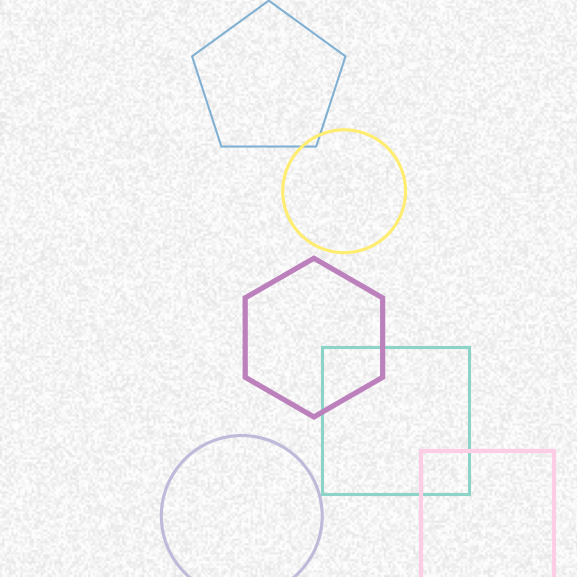[{"shape": "square", "thickness": 1.5, "radius": 0.64, "center": [0.685, 0.271]}, {"shape": "circle", "thickness": 1.5, "radius": 0.7, "center": [0.419, 0.106]}, {"shape": "pentagon", "thickness": 1, "radius": 0.7, "center": [0.465, 0.858]}, {"shape": "square", "thickness": 2, "radius": 0.58, "center": [0.844, 0.104]}, {"shape": "hexagon", "thickness": 2.5, "radius": 0.69, "center": [0.544, 0.415]}, {"shape": "circle", "thickness": 1.5, "radius": 0.53, "center": [0.596, 0.668]}]